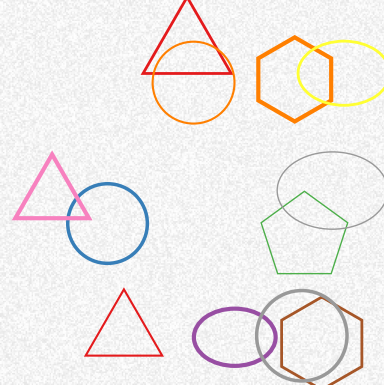[{"shape": "triangle", "thickness": 1.5, "radius": 0.57, "center": [0.322, 0.134]}, {"shape": "triangle", "thickness": 2, "radius": 0.66, "center": [0.486, 0.875]}, {"shape": "circle", "thickness": 2.5, "radius": 0.52, "center": [0.279, 0.419]}, {"shape": "pentagon", "thickness": 1, "radius": 0.59, "center": [0.791, 0.385]}, {"shape": "oval", "thickness": 3, "radius": 0.53, "center": [0.61, 0.124]}, {"shape": "hexagon", "thickness": 3, "radius": 0.55, "center": [0.766, 0.794]}, {"shape": "circle", "thickness": 1.5, "radius": 0.53, "center": [0.503, 0.785]}, {"shape": "oval", "thickness": 2, "radius": 0.6, "center": [0.893, 0.81]}, {"shape": "hexagon", "thickness": 2, "radius": 0.6, "center": [0.836, 0.108]}, {"shape": "triangle", "thickness": 3, "radius": 0.55, "center": [0.135, 0.488]}, {"shape": "oval", "thickness": 1, "radius": 0.72, "center": [0.863, 0.505]}, {"shape": "circle", "thickness": 2.5, "radius": 0.59, "center": [0.784, 0.128]}]